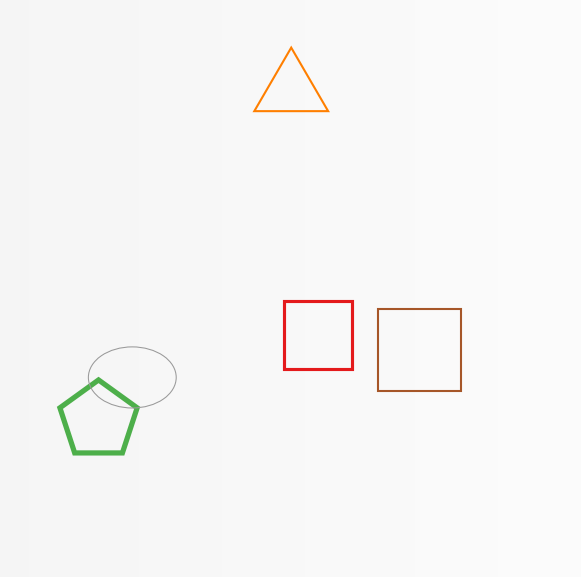[{"shape": "square", "thickness": 1.5, "radius": 0.29, "center": [0.548, 0.42]}, {"shape": "pentagon", "thickness": 2.5, "radius": 0.35, "center": [0.17, 0.271]}, {"shape": "triangle", "thickness": 1, "radius": 0.37, "center": [0.501, 0.843]}, {"shape": "square", "thickness": 1, "radius": 0.36, "center": [0.721, 0.393]}, {"shape": "oval", "thickness": 0.5, "radius": 0.38, "center": [0.228, 0.346]}]